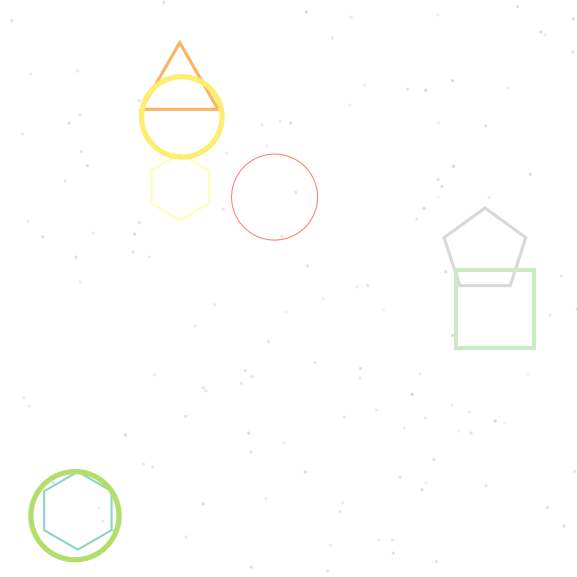[{"shape": "hexagon", "thickness": 1, "radius": 0.34, "center": [0.135, 0.115]}, {"shape": "hexagon", "thickness": 1, "radius": 0.29, "center": [0.312, 0.675]}, {"shape": "circle", "thickness": 0.5, "radius": 0.37, "center": [0.475, 0.658]}, {"shape": "triangle", "thickness": 1.5, "radius": 0.38, "center": [0.311, 0.848]}, {"shape": "circle", "thickness": 2.5, "radius": 0.38, "center": [0.13, 0.106]}, {"shape": "pentagon", "thickness": 1.5, "radius": 0.37, "center": [0.84, 0.565]}, {"shape": "square", "thickness": 2, "radius": 0.34, "center": [0.858, 0.463]}, {"shape": "circle", "thickness": 2.5, "radius": 0.35, "center": [0.315, 0.797]}]